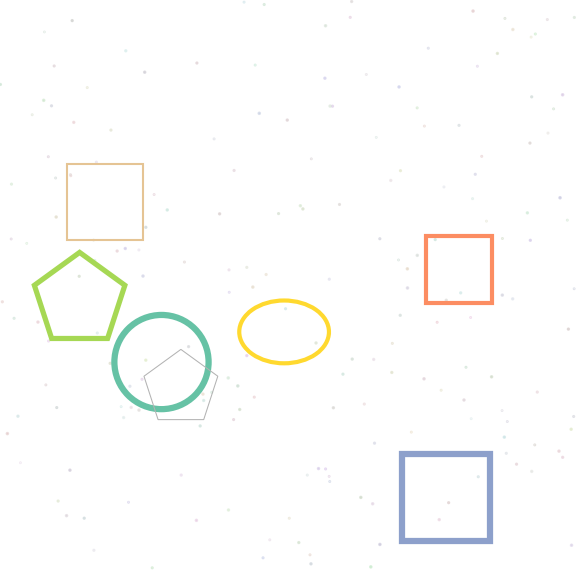[{"shape": "circle", "thickness": 3, "radius": 0.41, "center": [0.28, 0.372]}, {"shape": "square", "thickness": 2, "radius": 0.29, "center": [0.795, 0.532]}, {"shape": "square", "thickness": 3, "radius": 0.38, "center": [0.773, 0.137]}, {"shape": "pentagon", "thickness": 2.5, "radius": 0.41, "center": [0.138, 0.48]}, {"shape": "oval", "thickness": 2, "radius": 0.39, "center": [0.492, 0.424]}, {"shape": "square", "thickness": 1, "radius": 0.33, "center": [0.181, 0.649]}, {"shape": "pentagon", "thickness": 0.5, "radius": 0.34, "center": [0.313, 0.327]}]